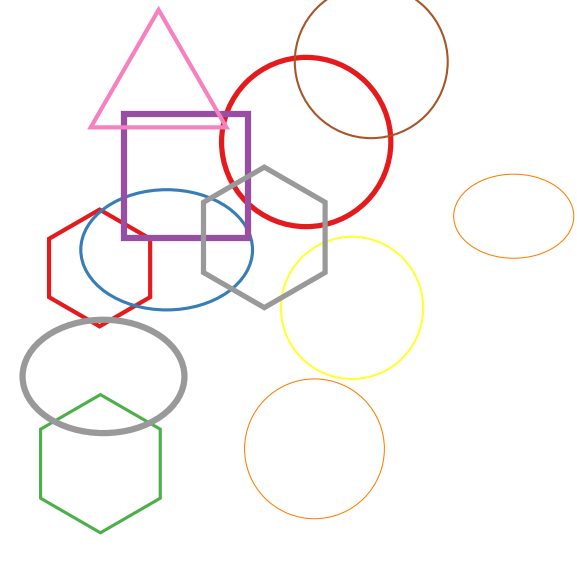[{"shape": "hexagon", "thickness": 2, "radius": 0.51, "center": [0.172, 0.535]}, {"shape": "circle", "thickness": 2.5, "radius": 0.73, "center": [0.53, 0.753]}, {"shape": "oval", "thickness": 1.5, "radius": 0.74, "center": [0.289, 0.567]}, {"shape": "hexagon", "thickness": 1.5, "radius": 0.6, "center": [0.174, 0.196]}, {"shape": "square", "thickness": 3, "radius": 0.54, "center": [0.322, 0.694]}, {"shape": "circle", "thickness": 0.5, "radius": 0.61, "center": [0.545, 0.222]}, {"shape": "oval", "thickness": 0.5, "radius": 0.52, "center": [0.89, 0.625]}, {"shape": "circle", "thickness": 1, "radius": 0.62, "center": [0.61, 0.466]}, {"shape": "circle", "thickness": 1, "radius": 0.66, "center": [0.643, 0.892]}, {"shape": "triangle", "thickness": 2, "radius": 0.68, "center": [0.275, 0.846]}, {"shape": "oval", "thickness": 3, "radius": 0.7, "center": [0.179, 0.347]}, {"shape": "hexagon", "thickness": 2.5, "radius": 0.61, "center": [0.458, 0.588]}]